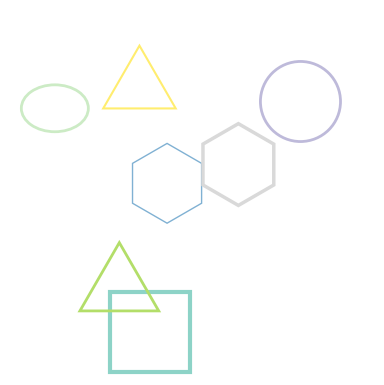[{"shape": "square", "thickness": 3, "radius": 0.52, "center": [0.389, 0.137]}, {"shape": "circle", "thickness": 2, "radius": 0.52, "center": [0.78, 0.736]}, {"shape": "hexagon", "thickness": 1, "radius": 0.52, "center": [0.434, 0.524]}, {"shape": "triangle", "thickness": 2, "radius": 0.59, "center": [0.31, 0.252]}, {"shape": "hexagon", "thickness": 2.5, "radius": 0.53, "center": [0.619, 0.573]}, {"shape": "oval", "thickness": 2, "radius": 0.44, "center": [0.142, 0.719]}, {"shape": "triangle", "thickness": 1.5, "radius": 0.54, "center": [0.362, 0.773]}]